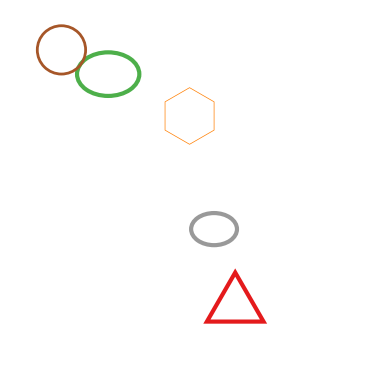[{"shape": "triangle", "thickness": 3, "radius": 0.42, "center": [0.611, 0.207]}, {"shape": "oval", "thickness": 3, "radius": 0.4, "center": [0.281, 0.807]}, {"shape": "hexagon", "thickness": 0.5, "radius": 0.37, "center": [0.492, 0.699]}, {"shape": "circle", "thickness": 2, "radius": 0.31, "center": [0.16, 0.87]}, {"shape": "oval", "thickness": 3, "radius": 0.3, "center": [0.556, 0.405]}]